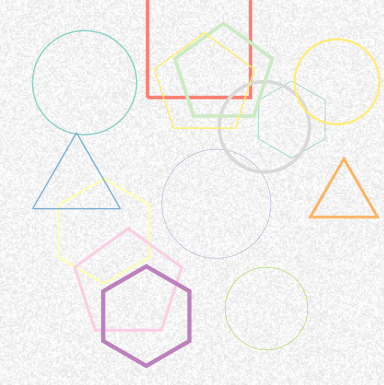[{"shape": "hexagon", "thickness": 0.5, "radius": 0.5, "center": [0.758, 0.689]}, {"shape": "circle", "thickness": 1, "radius": 0.68, "center": [0.22, 0.785]}, {"shape": "hexagon", "thickness": 1.5, "radius": 0.68, "center": [0.27, 0.4]}, {"shape": "circle", "thickness": 0.5, "radius": 0.71, "center": [0.562, 0.471]}, {"shape": "square", "thickness": 2.5, "radius": 0.67, "center": [0.516, 0.883]}, {"shape": "triangle", "thickness": 1, "radius": 0.66, "center": [0.199, 0.524]}, {"shape": "triangle", "thickness": 2, "radius": 0.5, "center": [0.893, 0.487]}, {"shape": "circle", "thickness": 0.5, "radius": 0.54, "center": [0.692, 0.199]}, {"shape": "pentagon", "thickness": 2, "radius": 0.73, "center": [0.333, 0.26]}, {"shape": "circle", "thickness": 2.5, "radius": 0.59, "center": [0.687, 0.671]}, {"shape": "hexagon", "thickness": 3, "radius": 0.65, "center": [0.38, 0.179]}, {"shape": "pentagon", "thickness": 2.5, "radius": 0.67, "center": [0.581, 0.806]}, {"shape": "circle", "thickness": 1.5, "radius": 0.55, "center": [0.875, 0.788]}, {"shape": "pentagon", "thickness": 1, "radius": 0.68, "center": [0.531, 0.778]}]